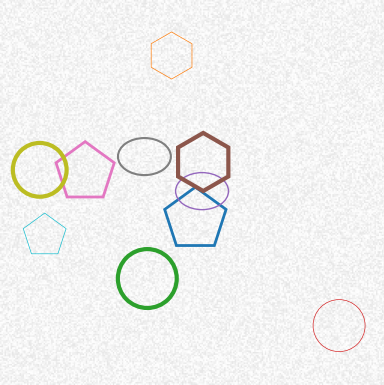[{"shape": "pentagon", "thickness": 2, "radius": 0.42, "center": [0.507, 0.43]}, {"shape": "hexagon", "thickness": 0.5, "radius": 0.31, "center": [0.446, 0.856]}, {"shape": "circle", "thickness": 3, "radius": 0.38, "center": [0.383, 0.277]}, {"shape": "circle", "thickness": 0.5, "radius": 0.34, "center": [0.881, 0.154]}, {"shape": "oval", "thickness": 1, "radius": 0.34, "center": [0.525, 0.504]}, {"shape": "hexagon", "thickness": 3, "radius": 0.38, "center": [0.528, 0.579]}, {"shape": "pentagon", "thickness": 2, "radius": 0.4, "center": [0.221, 0.553]}, {"shape": "oval", "thickness": 1.5, "radius": 0.34, "center": [0.375, 0.593]}, {"shape": "circle", "thickness": 3, "radius": 0.35, "center": [0.103, 0.559]}, {"shape": "pentagon", "thickness": 0.5, "radius": 0.29, "center": [0.116, 0.388]}]